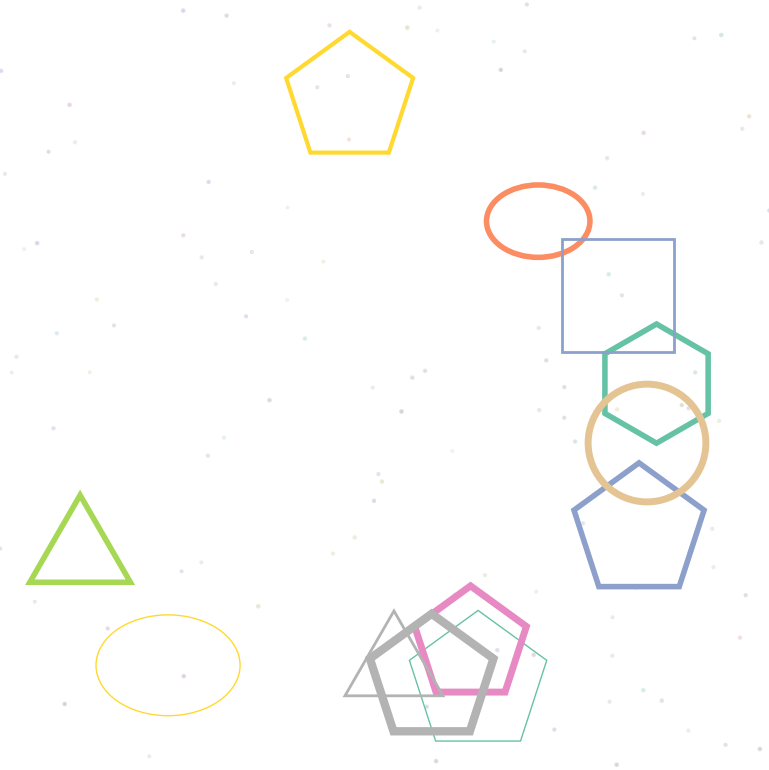[{"shape": "hexagon", "thickness": 2, "radius": 0.39, "center": [0.853, 0.502]}, {"shape": "pentagon", "thickness": 0.5, "radius": 0.47, "center": [0.621, 0.113]}, {"shape": "oval", "thickness": 2, "radius": 0.34, "center": [0.699, 0.713]}, {"shape": "pentagon", "thickness": 2, "radius": 0.44, "center": [0.83, 0.31]}, {"shape": "square", "thickness": 1, "radius": 0.37, "center": [0.803, 0.616]}, {"shape": "pentagon", "thickness": 2.5, "radius": 0.38, "center": [0.611, 0.163]}, {"shape": "triangle", "thickness": 2, "radius": 0.38, "center": [0.104, 0.282]}, {"shape": "oval", "thickness": 0.5, "radius": 0.47, "center": [0.218, 0.136]}, {"shape": "pentagon", "thickness": 1.5, "radius": 0.43, "center": [0.454, 0.872]}, {"shape": "circle", "thickness": 2.5, "radius": 0.38, "center": [0.84, 0.425]}, {"shape": "triangle", "thickness": 1, "radius": 0.37, "center": [0.512, 0.133]}, {"shape": "pentagon", "thickness": 3, "radius": 0.42, "center": [0.561, 0.119]}]